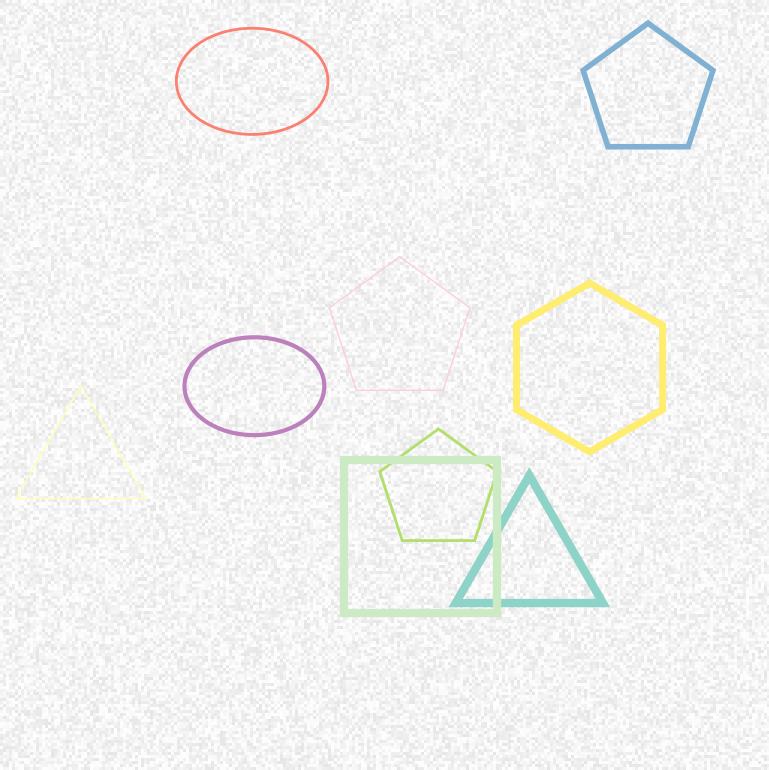[{"shape": "triangle", "thickness": 3, "radius": 0.55, "center": [0.687, 0.272]}, {"shape": "triangle", "thickness": 0.5, "radius": 0.49, "center": [0.105, 0.401]}, {"shape": "oval", "thickness": 1, "radius": 0.49, "center": [0.327, 0.894]}, {"shape": "pentagon", "thickness": 2, "radius": 0.44, "center": [0.842, 0.881]}, {"shape": "pentagon", "thickness": 1, "radius": 0.4, "center": [0.569, 0.363]}, {"shape": "pentagon", "thickness": 0.5, "radius": 0.48, "center": [0.519, 0.571]}, {"shape": "oval", "thickness": 1.5, "radius": 0.45, "center": [0.33, 0.498]}, {"shape": "square", "thickness": 3, "radius": 0.5, "center": [0.546, 0.303]}, {"shape": "hexagon", "thickness": 2.5, "radius": 0.55, "center": [0.766, 0.523]}]